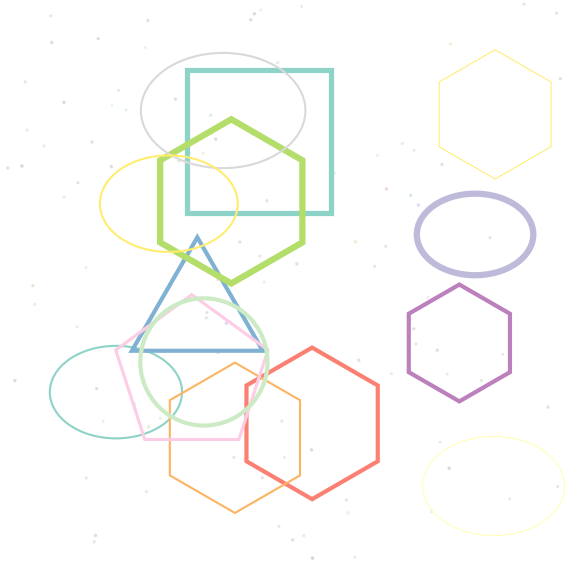[{"shape": "square", "thickness": 2.5, "radius": 0.62, "center": [0.448, 0.754]}, {"shape": "oval", "thickness": 1, "radius": 0.57, "center": [0.201, 0.32]}, {"shape": "oval", "thickness": 0.5, "radius": 0.61, "center": [0.855, 0.158]}, {"shape": "oval", "thickness": 3, "radius": 0.5, "center": [0.823, 0.593]}, {"shape": "hexagon", "thickness": 2, "radius": 0.66, "center": [0.54, 0.266]}, {"shape": "triangle", "thickness": 2, "radius": 0.65, "center": [0.342, 0.457]}, {"shape": "hexagon", "thickness": 1, "radius": 0.65, "center": [0.407, 0.241]}, {"shape": "hexagon", "thickness": 3, "radius": 0.71, "center": [0.4, 0.65]}, {"shape": "pentagon", "thickness": 1.5, "radius": 0.69, "center": [0.332, 0.35]}, {"shape": "oval", "thickness": 1, "radius": 0.71, "center": [0.386, 0.808]}, {"shape": "hexagon", "thickness": 2, "radius": 0.51, "center": [0.795, 0.405]}, {"shape": "circle", "thickness": 2, "radius": 0.55, "center": [0.353, 0.372]}, {"shape": "hexagon", "thickness": 0.5, "radius": 0.56, "center": [0.857, 0.801]}, {"shape": "oval", "thickness": 1, "radius": 0.6, "center": [0.292, 0.646]}]